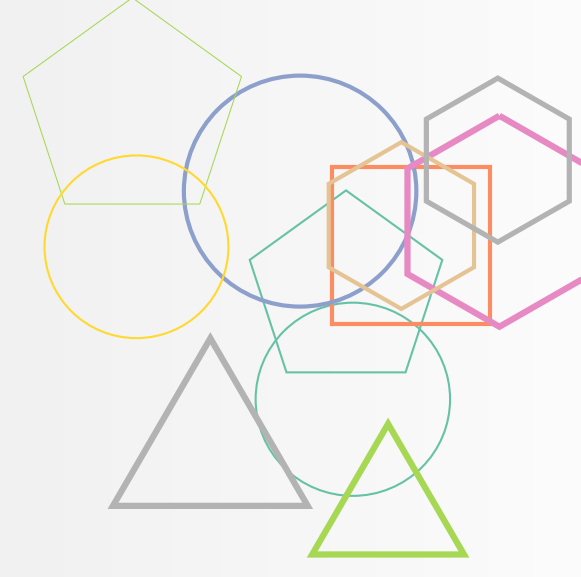[{"shape": "pentagon", "thickness": 1, "radius": 0.87, "center": [0.595, 0.495]}, {"shape": "circle", "thickness": 1, "radius": 0.84, "center": [0.607, 0.308]}, {"shape": "square", "thickness": 2, "radius": 0.68, "center": [0.708, 0.574]}, {"shape": "circle", "thickness": 2, "radius": 1.0, "center": [0.516, 0.668]}, {"shape": "hexagon", "thickness": 3, "radius": 0.91, "center": [0.859, 0.616]}, {"shape": "triangle", "thickness": 3, "radius": 0.75, "center": [0.668, 0.114]}, {"shape": "pentagon", "thickness": 0.5, "radius": 0.99, "center": [0.228, 0.806]}, {"shape": "circle", "thickness": 1, "radius": 0.79, "center": [0.235, 0.572]}, {"shape": "hexagon", "thickness": 2, "radius": 0.72, "center": [0.691, 0.609]}, {"shape": "triangle", "thickness": 3, "radius": 0.97, "center": [0.362, 0.22]}, {"shape": "hexagon", "thickness": 2.5, "radius": 0.71, "center": [0.856, 0.722]}]